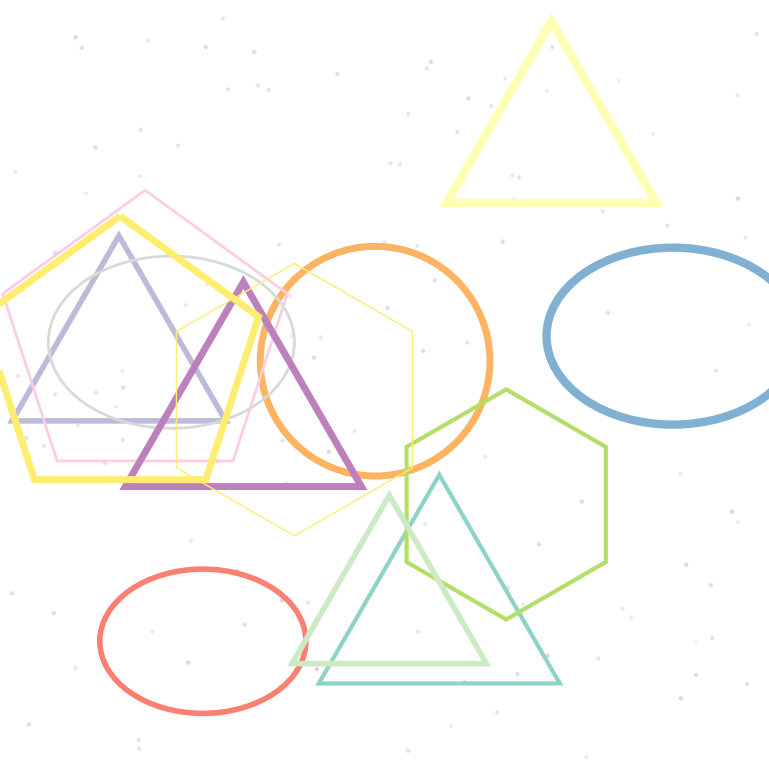[{"shape": "triangle", "thickness": 1.5, "radius": 0.9, "center": [0.57, 0.203]}, {"shape": "triangle", "thickness": 3, "radius": 0.79, "center": [0.716, 0.815]}, {"shape": "triangle", "thickness": 2, "radius": 0.8, "center": [0.154, 0.534]}, {"shape": "oval", "thickness": 2, "radius": 0.67, "center": [0.263, 0.167]}, {"shape": "oval", "thickness": 3, "radius": 0.82, "center": [0.874, 0.563]}, {"shape": "circle", "thickness": 2.5, "radius": 0.75, "center": [0.487, 0.531]}, {"shape": "hexagon", "thickness": 1.5, "radius": 0.75, "center": [0.657, 0.345]}, {"shape": "pentagon", "thickness": 1, "radius": 0.97, "center": [0.188, 0.559]}, {"shape": "oval", "thickness": 1, "radius": 0.8, "center": [0.223, 0.556]}, {"shape": "triangle", "thickness": 2.5, "radius": 0.88, "center": [0.316, 0.457]}, {"shape": "triangle", "thickness": 2, "radius": 0.73, "center": [0.506, 0.211]}, {"shape": "pentagon", "thickness": 2.5, "radius": 0.95, "center": [0.156, 0.53]}, {"shape": "hexagon", "thickness": 0.5, "radius": 0.88, "center": [0.382, 0.481]}]